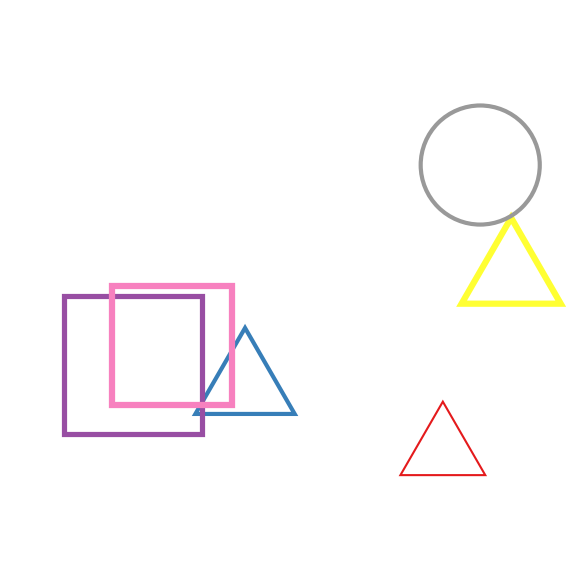[{"shape": "triangle", "thickness": 1, "radius": 0.42, "center": [0.767, 0.219]}, {"shape": "triangle", "thickness": 2, "radius": 0.5, "center": [0.424, 0.332]}, {"shape": "square", "thickness": 2.5, "radius": 0.6, "center": [0.23, 0.368]}, {"shape": "triangle", "thickness": 3, "radius": 0.5, "center": [0.885, 0.523]}, {"shape": "square", "thickness": 3, "radius": 0.52, "center": [0.298, 0.401]}, {"shape": "circle", "thickness": 2, "radius": 0.52, "center": [0.832, 0.713]}]